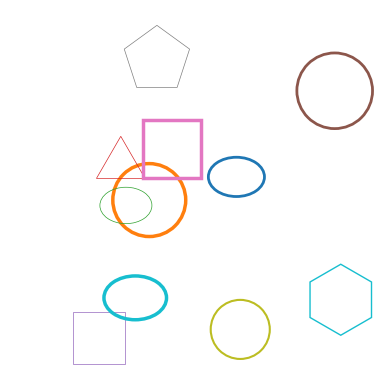[{"shape": "oval", "thickness": 2, "radius": 0.36, "center": [0.614, 0.541]}, {"shape": "circle", "thickness": 2.5, "radius": 0.47, "center": [0.388, 0.48]}, {"shape": "oval", "thickness": 0.5, "radius": 0.34, "center": [0.327, 0.466]}, {"shape": "triangle", "thickness": 0.5, "radius": 0.36, "center": [0.314, 0.573]}, {"shape": "square", "thickness": 0.5, "radius": 0.34, "center": [0.256, 0.122]}, {"shape": "circle", "thickness": 2, "radius": 0.49, "center": [0.869, 0.764]}, {"shape": "square", "thickness": 2.5, "radius": 0.38, "center": [0.446, 0.613]}, {"shape": "pentagon", "thickness": 0.5, "radius": 0.45, "center": [0.408, 0.845]}, {"shape": "circle", "thickness": 1.5, "radius": 0.38, "center": [0.624, 0.144]}, {"shape": "hexagon", "thickness": 1, "radius": 0.46, "center": [0.885, 0.221]}, {"shape": "oval", "thickness": 2.5, "radius": 0.41, "center": [0.351, 0.226]}]